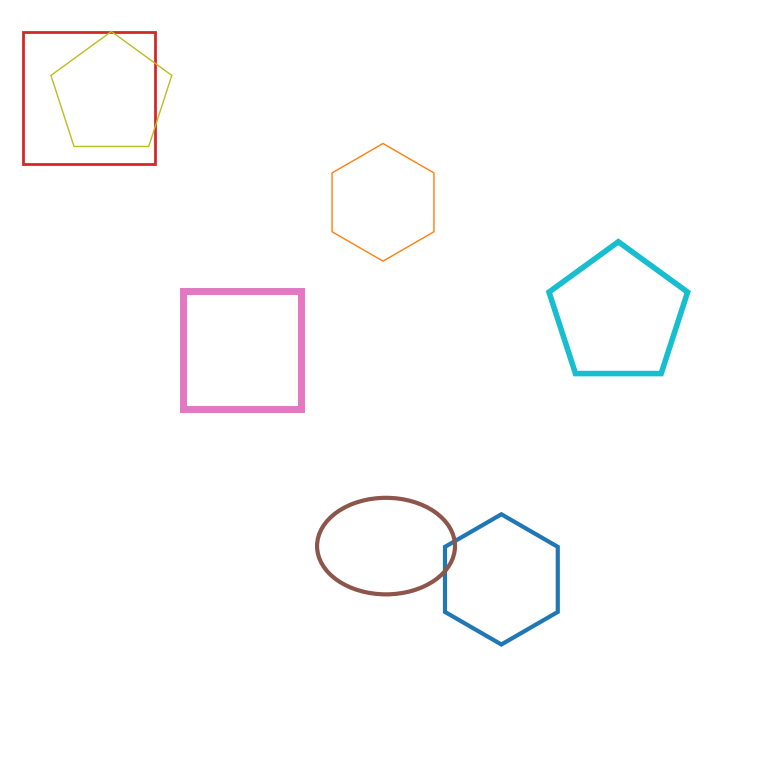[{"shape": "hexagon", "thickness": 1.5, "radius": 0.42, "center": [0.651, 0.248]}, {"shape": "hexagon", "thickness": 0.5, "radius": 0.38, "center": [0.497, 0.737]}, {"shape": "square", "thickness": 1, "radius": 0.43, "center": [0.116, 0.873]}, {"shape": "oval", "thickness": 1.5, "radius": 0.45, "center": [0.501, 0.291]}, {"shape": "square", "thickness": 2.5, "radius": 0.38, "center": [0.315, 0.545]}, {"shape": "pentagon", "thickness": 0.5, "radius": 0.41, "center": [0.145, 0.877]}, {"shape": "pentagon", "thickness": 2, "radius": 0.47, "center": [0.803, 0.591]}]